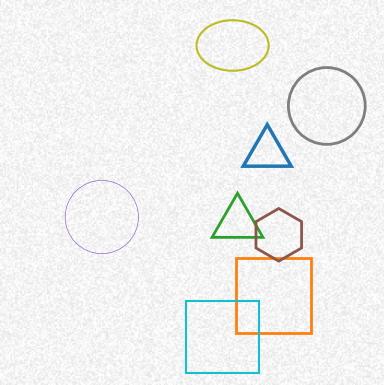[{"shape": "triangle", "thickness": 2.5, "radius": 0.36, "center": [0.694, 0.604]}, {"shape": "square", "thickness": 2, "radius": 0.49, "center": [0.711, 0.232]}, {"shape": "triangle", "thickness": 2, "radius": 0.38, "center": [0.617, 0.422]}, {"shape": "circle", "thickness": 0.5, "radius": 0.48, "center": [0.264, 0.436]}, {"shape": "hexagon", "thickness": 2, "radius": 0.34, "center": [0.724, 0.39]}, {"shape": "circle", "thickness": 2, "radius": 0.5, "center": [0.849, 0.725]}, {"shape": "oval", "thickness": 1.5, "radius": 0.47, "center": [0.604, 0.882]}, {"shape": "square", "thickness": 1.5, "radius": 0.47, "center": [0.578, 0.125]}]